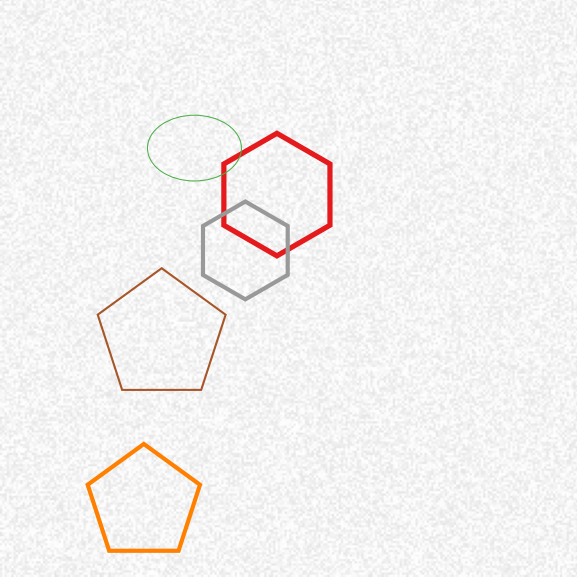[{"shape": "hexagon", "thickness": 2.5, "radius": 0.53, "center": [0.48, 0.662]}, {"shape": "oval", "thickness": 0.5, "radius": 0.41, "center": [0.337, 0.743]}, {"shape": "pentagon", "thickness": 2, "radius": 0.51, "center": [0.249, 0.128]}, {"shape": "pentagon", "thickness": 1, "radius": 0.58, "center": [0.28, 0.418]}, {"shape": "hexagon", "thickness": 2, "radius": 0.42, "center": [0.425, 0.565]}]